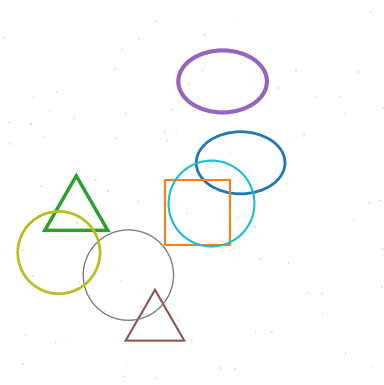[{"shape": "oval", "thickness": 2, "radius": 0.58, "center": [0.625, 0.577]}, {"shape": "square", "thickness": 1.5, "radius": 0.42, "center": [0.513, 0.449]}, {"shape": "triangle", "thickness": 2.5, "radius": 0.47, "center": [0.198, 0.449]}, {"shape": "oval", "thickness": 3, "radius": 0.58, "center": [0.578, 0.788]}, {"shape": "triangle", "thickness": 1.5, "radius": 0.44, "center": [0.403, 0.159]}, {"shape": "circle", "thickness": 1, "radius": 0.59, "center": [0.333, 0.285]}, {"shape": "circle", "thickness": 2, "radius": 0.53, "center": [0.153, 0.344]}, {"shape": "circle", "thickness": 1.5, "radius": 0.56, "center": [0.549, 0.471]}]